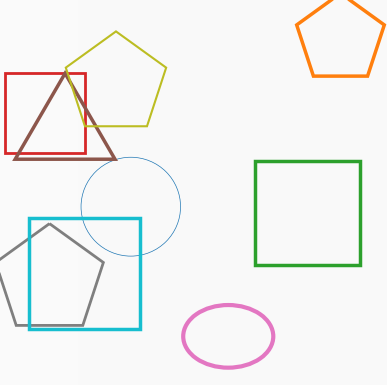[{"shape": "circle", "thickness": 0.5, "radius": 0.64, "center": [0.338, 0.463]}, {"shape": "pentagon", "thickness": 2.5, "radius": 0.59, "center": [0.879, 0.898]}, {"shape": "square", "thickness": 2.5, "radius": 0.68, "center": [0.793, 0.446]}, {"shape": "square", "thickness": 2, "radius": 0.52, "center": [0.116, 0.706]}, {"shape": "triangle", "thickness": 2.5, "radius": 0.74, "center": [0.168, 0.661]}, {"shape": "oval", "thickness": 3, "radius": 0.58, "center": [0.589, 0.126]}, {"shape": "pentagon", "thickness": 2, "radius": 0.73, "center": [0.128, 0.273]}, {"shape": "pentagon", "thickness": 1.5, "radius": 0.68, "center": [0.299, 0.782]}, {"shape": "square", "thickness": 2.5, "radius": 0.72, "center": [0.218, 0.29]}]